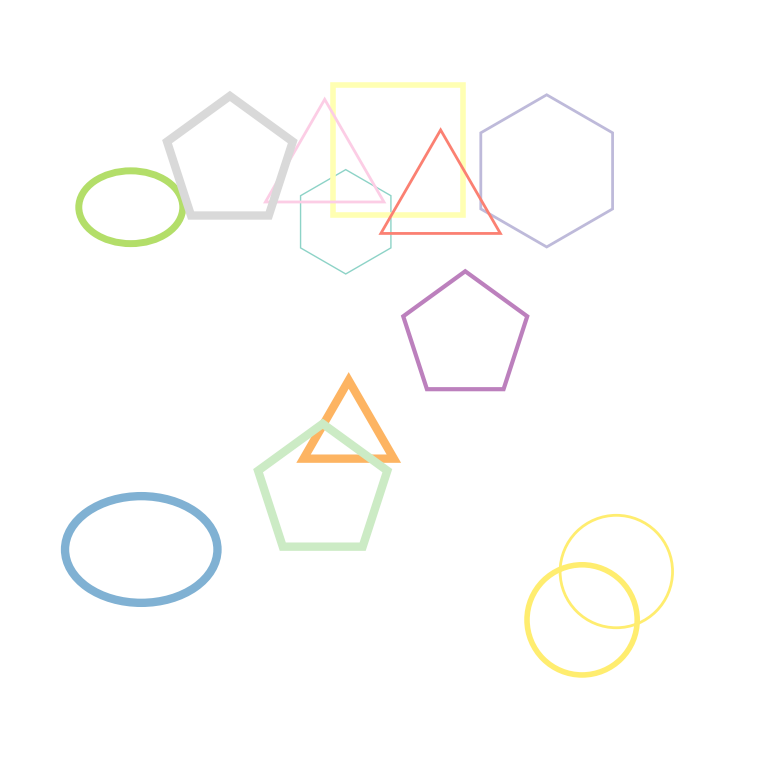[{"shape": "hexagon", "thickness": 0.5, "radius": 0.34, "center": [0.449, 0.712]}, {"shape": "square", "thickness": 2, "radius": 0.42, "center": [0.517, 0.805]}, {"shape": "hexagon", "thickness": 1, "radius": 0.49, "center": [0.71, 0.778]}, {"shape": "triangle", "thickness": 1, "radius": 0.45, "center": [0.572, 0.742]}, {"shape": "oval", "thickness": 3, "radius": 0.49, "center": [0.183, 0.286]}, {"shape": "triangle", "thickness": 3, "radius": 0.34, "center": [0.453, 0.438]}, {"shape": "oval", "thickness": 2.5, "radius": 0.34, "center": [0.17, 0.731]}, {"shape": "triangle", "thickness": 1, "radius": 0.44, "center": [0.422, 0.782]}, {"shape": "pentagon", "thickness": 3, "radius": 0.43, "center": [0.299, 0.79]}, {"shape": "pentagon", "thickness": 1.5, "radius": 0.42, "center": [0.604, 0.563]}, {"shape": "pentagon", "thickness": 3, "radius": 0.44, "center": [0.419, 0.361]}, {"shape": "circle", "thickness": 2, "radius": 0.36, "center": [0.756, 0.195]}, {"shape": "circle", "thickness": 1, "radius": 0.37, "center": [0.8, 0.258]}]